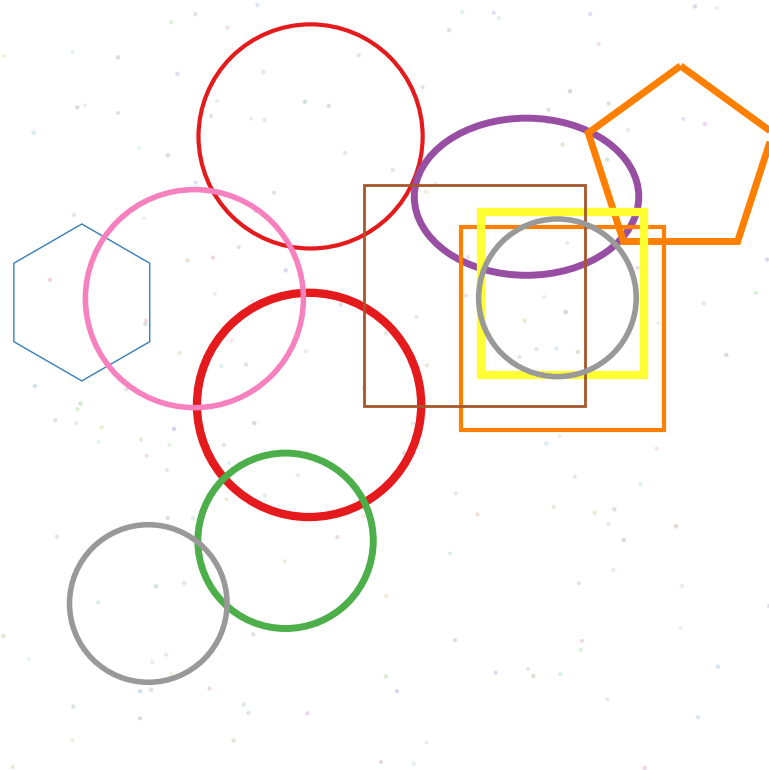[{"shape": "circle", "thickness": 1.5, "radius": 0.73, "center": [0.403, 0.823]}, {"shape": "circle", "thickness": 3, "radius": 0.73, "center": [0.401, 0.474]}, {"shape": "hexagon", "thickness": 0.5, "radius": 0.51, "center": [0.106, 0.607]}, {"shape": "circle", "thickness": 2.5, "radius": 0.57, "center": [0.371, 0.298]}, {"shape": "oval", "thickness": 2.5, "radius": 0.73, "center": [0.684, 0.745]}, {"shape": "square", "thickness": 1.5, "radius": 0.66, "center": [0.73, 0.574]}, {"shape": "pentagon", "thickness": 2.5, "radius": 0.63, "center": [0.884, 0.788]}, {"shape": "square", "thickness": 3, "radius": 0.53, "center": [0.731, 0.619]}, {"shape": "square", "thickness": 1, "radius": 0.72, "center": [0.617, 0.617]}, {"shape": "circle", "thickness": 2, "radius": 0.71, "center": [0.252, 0.612]}, {"shape": "circle", "thickness": 2, "radius": 0.51, "center": [0.724, 0.613]}, {"shape": "circle", "thickness": 2, "radius": 0.51, "center": [0.193, 0.216]}]